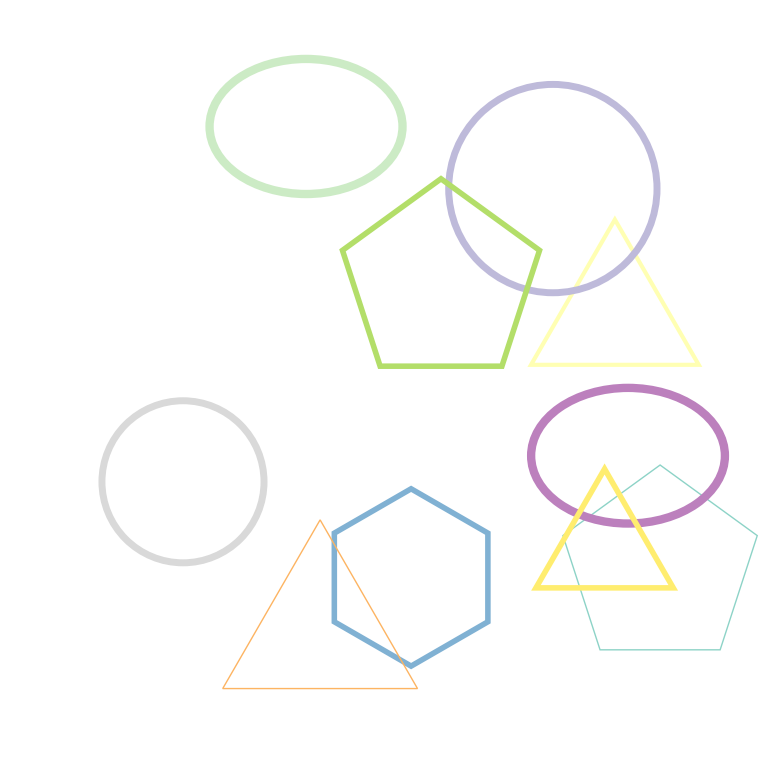[{"shape": "pentagon", "thickness": 0.5, "radius": 0.66, "center": [0.857, 0.263]}, {"shape": "triangle", "thickness": 1.5, "radius": 0.63, "center": [0.799, 0.589]}, {"shape": "circle", "thickness": 2.5, "radius": 0.68, "center": [0.718, 0.755]}, {"shape": "hexagon", "thickness": 2, "radius": 0.58, "center": [0.534, 0.25]}, {"shape": "triangle", "thickness": 0.5, "radius": 0.73, "center": [0.416, 0.179]}, {"shape": "pentagon", "thickness": 2, "radius": 0.67, "center": [0.573, 0.633]}, {"shape": "circle", "thickness": 2.5, "radius": 0.53, "center": [0.238, 0.374]}, {"shape": "oval", "thickness": 3, "radius": 0.63, "center": [0.816, 0.408]}, {"shape": "oval", "thickness": 3, "radius": 0.63, "center": [0.397, 0.836]}, {"shape": "triangle", "thickness": 2, "radius": 0.51, "center": [0.785, 0.288]}]